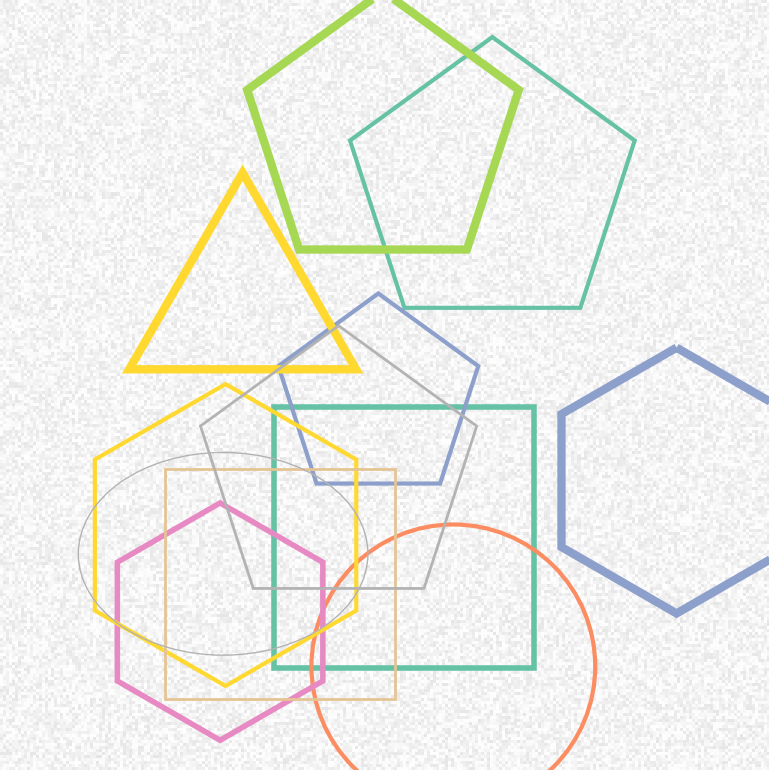[{"shape": "pentagon", "thickness": 1.5, "radius": 0.97, "center": [0.639, 0.757]}, {"shape": "square", "thickness": 2, "radius": 0.84, "center": [0.525, 0.302]}, {"shape": "circle", "thickness": 1.5, "radius": 0.92, "center": [0.589, 0.135]}, {"shape": "pentagon", "thickness": 1.5, "radius": 0.68, "center": [0.491, 0.482]}, {"shape": "hexagon", "thickness": 3, "radius": 0.86, "center": [0.879, 0.376]}, {"shape": "hexagon", "thickness": 2, "radius": 0.77, "center": [0.286, 0.193]}, {"shape": "pentagon", "thickness": 3, "radius": 0.93, "center": [0.497, 0.826]}, {"shape": "hexagon", "thickness": 1.5, "radius": 0.98, "center": [0.293, 0.305]}, {"shape": "triangle", "thickness": 3, "radius": 0.85, "center": [0.315, 0.605]}, {"shape": "square", "thickness": 1, "radius": 0.75, "center": [0.363, 0.242]}, {"shape": "oval", "thickness": 0.5, "radius": 0.94, "center": [0.29, 0.281]}, {"shape": "pentagon", "thickness": 1, "radius": 0.94, "center": [0.44, 0.388]}]